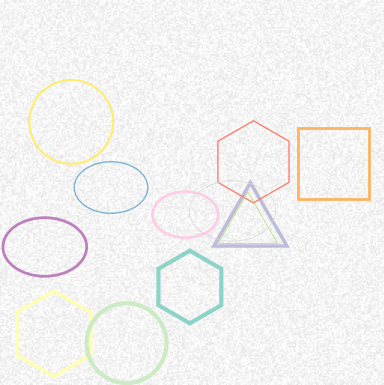[{"shape": "hexagon", "thickness": 3, "radius": 0.47, "center": [0.493, 0.254]}, {"shape": "hexagon", "thickness": 2.5, "radius": 0.55, "center": [0.14, 0.133]}, {"shape": "triangle", "thickness": 2.5, "radius": 0.55, "center": [0.65, 0.416]}, {"shape": "hexagon", "thickness": 1, "radius": 0.53, "center": [0.658, 0.58]}, {"shape": "oval", "thickness": 1, "radius": 0.48, "center": [0.288, 0.513]}, {"shape": "square", "thickness": 2, "radius": 0.46, "center": [0.866, 0.575]}, {"shape": "triangle", "thickness": 0.5, "radius": 0.44, "center": [0.644, 0.412]}, {"shape": "oval", "thickness": 2, "radius": 0.43, "center": [0.482, 0.442]}, {"shape": "oval", "thickness": 0.5, "radius": 0.56, "center": [0.604, 0.452]}, {"shape": "oval", "thickness": 2, "radius": 0.54, "center": [0.116, 0.358]}, {"shape": "circle", "thickness": 3, "radius": 0.52, "center": [0.329, 0.109]}, {"shape": "circle", "thickness": 1.5, "radius": 0.54, "center": [0.185, 0.683]}]